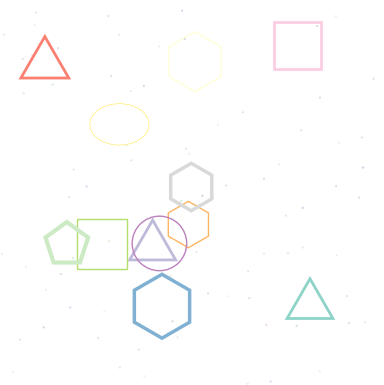[{"shape": "triangle", "thickness": 2, "radius": 0.34, "center": [0.805, 0.207]}, {"shape": "hexagon", "thickness": 0.5, "radius": 0.39, "center": [0.506, 0.84]}, {"shape": "triangle", "thickness": 2, "radius": 0.34, "center": [0.396, 0.359]}, {"shape": "triangle", "thickness": 2, "radius": 0.36, "center": [0.116, 0.833]}, {"shape": "hexagon", "thickness": 2.5, "radius": 0.41, "center": [0.421, 0.205]}, {"shape": "hexagon", "thickness": 1, "radius": 0.3, "center": [0.489, 0.417]}, {"shape": "square", "thickness": 1, "radius": 0.33, "center": [0.265, 0.367]}, {"shape": "square", "thickness": 2, "radius": 0.3, "center": [0.773, 0.883]}, {"shape": "hexagon", "thickness": 2.5, "radius": 0.31, "center": [0.497, 0.514]}, {"shape": "circle", "thickness": 1, "radius": 0.35, "center": [0.414, 0.368]}, {"shape": "pentagon", "thickness": 3, "radius": 0.29, "center": [0.174, 0.365]}, {"shape": "oval", "thickness": 0.5, "radius": 0.38, "center": [0.31, 0.677]}]